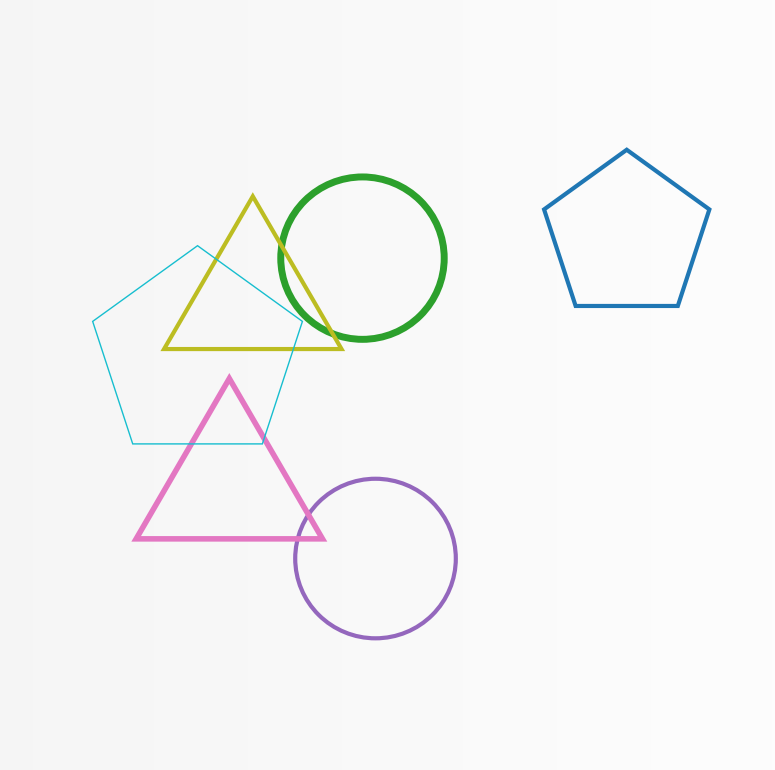[{"shape": "pentagon", "thickness": 1.5, "radius": 0.56, "center": [0.809, 0.693]}, {"shape": "circle", "thickness": 2.5, "radius": 0.53, "center": [0.468, 0.665]}, {"shape": "circle", "thickness": 1.5, "radius": 0.52, "center": [0.485, 0.275]}, {"shape": "triangle", "thickness": 2, "radius": 0.69, "center": [0.296, 0.37]}, {"shape": "triangle", "thickness": 1.5, "radius": 0.66, "center": [0.326, 0.613]}, {"shape": "pentagon", "thickness": 0.5, "radius": 0.71, "center": [0.255, 0.539]}]